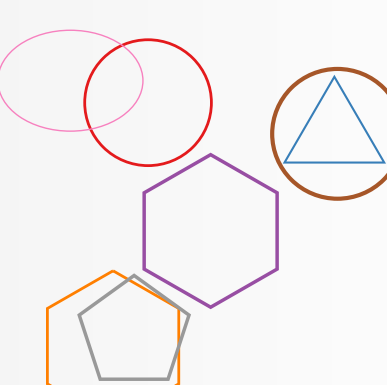[{"shape": "circle", "thickness": 2, "radius": 0.82, "center": [0.382, 0.733]}, {"shape": "triangle", "thickness": 1.5, "radius": 0.74, "center": [0.863, 0.652]}, {"shape": "hexagon", "thickness": 2.5, "radius": 0.99, "center": [0.544, 0.4]}, {"shape": "hexagon", "thickness": 2, "radius": 0.98, "center": [0.292, 0.101]}, {"shape": "circle", "thickness": 3, "radius": 0.84, "center": [0.871, 0.652]}, {"shape": "oval", "thickness": 1, "radius": 0.94, "center": [0.182, 0.79]}, {"shape": "pentagon", "thickness": 2.5, "radius": 0.74, "center": [0.346, 0.136]}]